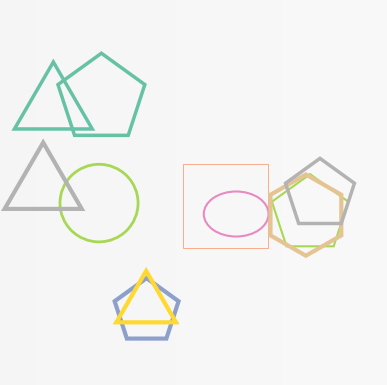[{"shape": "pentagon", "thickness": 2.5, "radius": 0.59, "center": [0.262, 0.744]}, {"shape": "triangle", "thickness": 2.5, "radius": 0.58, "center": [0.138, 0.723]}, {"shape": "square", "thickness": 0.5, "radius": 0.54, "center": [0.582, 0.464]}, {"shape": "pentagon", "thickness": 3, "radius": 0.43, "center": [0.378, 0.191]}, {"shape": "oval", "thickness": 1.5, "radius": 0.42, "center": [0.609, 0.444]}, {"shape": "pentagon", "thickness": 1.5, "radius": 0.52, "center": [0.8, 0.444]}, {"shape": "circle", "thickness": 2, "radius": 0.5, "center": [0.256, 0.472]}, {"shape": "triangle", "thickness": 3, "radius": 0.44, "center": [0.377, 0.207]}, {"shape": "hexagon", "thickness": 3, "radius": 0.53, "center": [0.789, 0.441]}, {"shape": "pentagon", "thickness": 2.5, "radius": 0.47, "center": [0.826, 0.495]}, {"shape": "triangle", "thickness": 3, "radius": 0.57, "center": [0.111, 0.515]}]